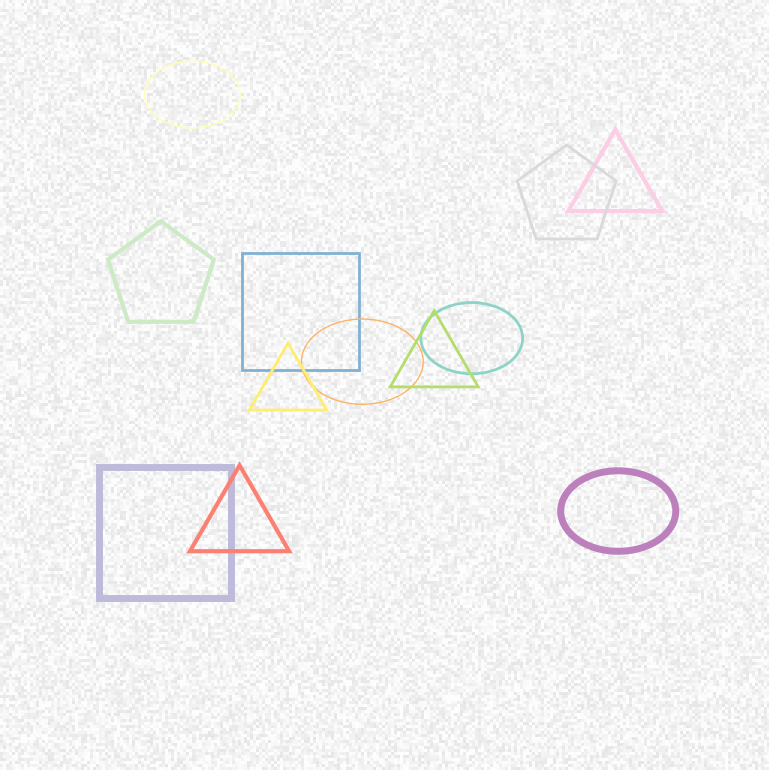[{"shape": "oval", "thickness": 1, "radius": 0.33, "center": [0.613, 0.561]}, {"shape": "oval", "thickness": 0.5, "radius": 0.31, "center": [0.25, 0.877]}, {"shape": "square", "thickness": 2.5, "radius": 0.43, "center": [0.214, 0.308]}, {"shape": "triangle", "thickness": 1.5, "radius": 0.37, "center": [0.311, 0.321]}, {"shape": "square", "thickness": 1, "radius": 0.38, "center": [0.39, 0.596]}, {"shape": "oval", "thickness": 0.5, "radius": 0.4, "center": [0.471, 0.53]}, {"shape": "triangle", "thickness": 1, "radius": 0.33, "center": [0.564, 0.531]}, {"shape": "triangle", "thickness": 1.5, "radius": 0.35, "center": [0.799, 0.761]}, {"shape": "pentagon", "thickness": 1, "radius": 0.34, "center": [0.736, 0.744]}, {"shape": "oval", "thickness": 2.5, "radius": 0.37, "center": [0.803, 0.336]}, {"shape": "pentagon", "thickness": 1.5, "radius": 0.36, "center": [0.209, 0.641]}, {"shape": "triangle", "thickness": 1, "radius": 0.29, "center": [0.374, 0.496]}]